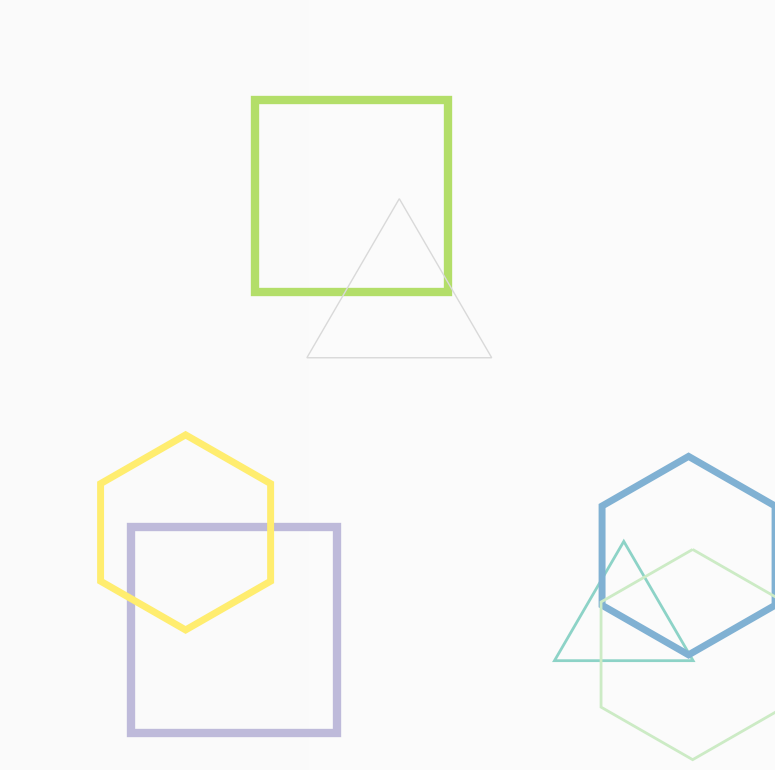[{"shape": "triangle", "thickness": 1, "radius": 0.52, "center": [0.805, 0.194]}, {"shape": "square", "thickness": 3, "radius": 0.67, "center": [0.302, 0.182]}, {"shape": "hexagon", "thickness": 2.5, "radius": 0.64, "center": [0.888, 0.278]}, {"shape": "square", "thickness": 3, "radius": 0.62, "center": [0.454, 0.746]}, {"shape": "triangle", "thickness": 0.5, "radius": 0.69, "center": [0.515, 0.604]}, {"shape": "hexagon", "thickness": 1, "radius": 0.68, "center": [0.894, 0.15]}, {"shape": "hexagon", "thickness": 2.5, "radius": 0.63, "center": [0.239, 0.309]}]